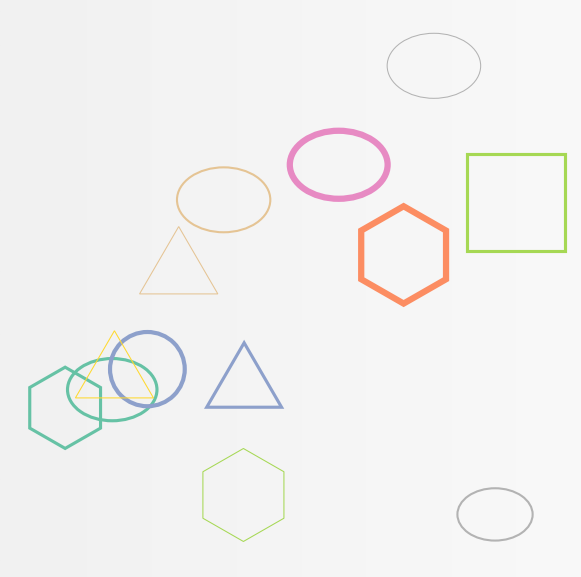[{"shape": "hexagon", "thickness": 1.5, "radius": 0.35, "center": [0.112, 0.293]}, {"shape": "oval", "thickness": 1.5, "radius": 0.38, "center": [0.193, 0.324]}, {"shape": "hexagon", "thickness": 3, "radius": 0.42, "center": [0.694, 0.558]}, {"shape": "triangle", "thickness": 1.5, "radius": 0.37, "center": [0.42, 0.331]}, {"shape": "circle", "thickness": 2, "radius": 0.32, "center": [0.254, 0.36]}, {"shape": "oval", "thickness": 3, "radius": 0.42, "center": [0.583, 0.714]}, {"shape": "square", "thickness": 1.5, "radius": 0.42, "center": [0.888, 0.649]}, {"shape": "hexagon", "thickness": 0.5, "radius": 0.4, "center": [0.419, 0.142]}, {"shape": "triangle", "thickness": 0.5, "radius": 0.39, "center": [0.197, 0.349]}, {"shape": "triangle", "thickness": 0.5, "radius": 0.39, "center": [0.307, 0.529]}, {"shape": "oval", "thickness": 1, "radius": 0.4, "center": [0.385, 0.653]}, {"shape": "oval", "thickness": 0.5, "radius": 0.4, "center": [0.747, 0.885]}, {"shape": "oval", "thickness": 1, "radius": 0.32, "center": [0.852, 0.108]}]